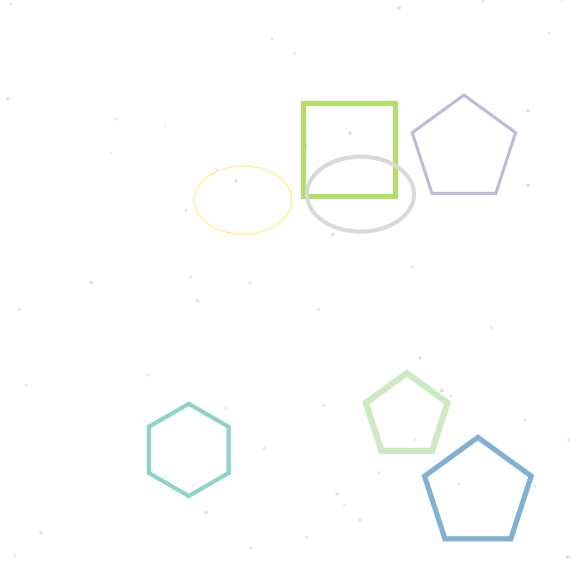[{"shape": "hexagon", "thickness": 2, "radius": 0.4, "center": [0.327, 0.22]}, {"shape": "pentagon", "thickness": 1.5, "radius": 0.47, "center": [0.803, 0.74]}, {"shape": "pentagon", "thickness": 2.5, "radius": 0.49, "center": [0.828, 0.145]}, {"shape": "square", "thickness": 2.5, "radius": 0.4, "center": [0.604, 0.74]}, {"shape": "oval", "thickness": 2, "radius": 0.46, "center": [0.624, 0.663]}, {"shape": "pentagon", "thickness": 3, "radius": 0.37, "center": [0.704, 0.279]}, {"shape": "oval", "thickness": 0.5, "radius": 0.42, "center": [0.421, 0.653]}]